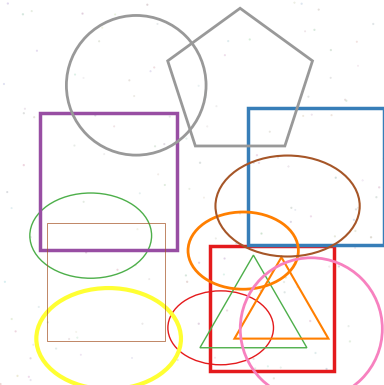[{"shape": "oval", "thickness": 1, "radius": 0.69, "center": [0.573, 0.149]}, {"shape": "square", "thickness": 2.5, "radius": 0.81, "center": [0.706, 0.199]}, {"shape": "square", "thickness": 2.5, "radius": 0.89, "center": [0.821, 0.542]}, {"shape": "triangle", "thickness": 1, "radius": 0.8, "center": [0.658, 0.177]}, {"shape": "oval", "thickness": 1, "radius": 0.79, "center": [0.236, 0.388]}, {"shape": "square", "thickness": 2.5, "radius": 0.89, "center": [0.282, 0.529]}, {"shape": "triangle", "thickness": 1.5, "radius": 0.7, "center": [0.731, 0.191]}, {"shape": "oval", "thickness": 2, "radius": 0.72, "center": [0.632, 0.349]}, {"shape": "oval", "thickness": 3, "radius": 0.94, "center": [0.282, 0.12]}, {"shape": "oval", "thickness": 1.5, "radius": 0.94, "center": [0.747, 0.465]}, {"shape": "square", "thickness": 0.5, "radius": 0.77, "center": [0.275, 0.267]}, {"shape": "circle", "thickness": 2, "radius": 0.92, "center": [0.809, 0.146]}, {"shape": "circle", "thickness": 2, "radius": 0.91, "center": [0.354, 0.778]}, {"shape": "pentagon", "thickness": 2, "radius": 0.99, "center": [0.624, 0.781]}]